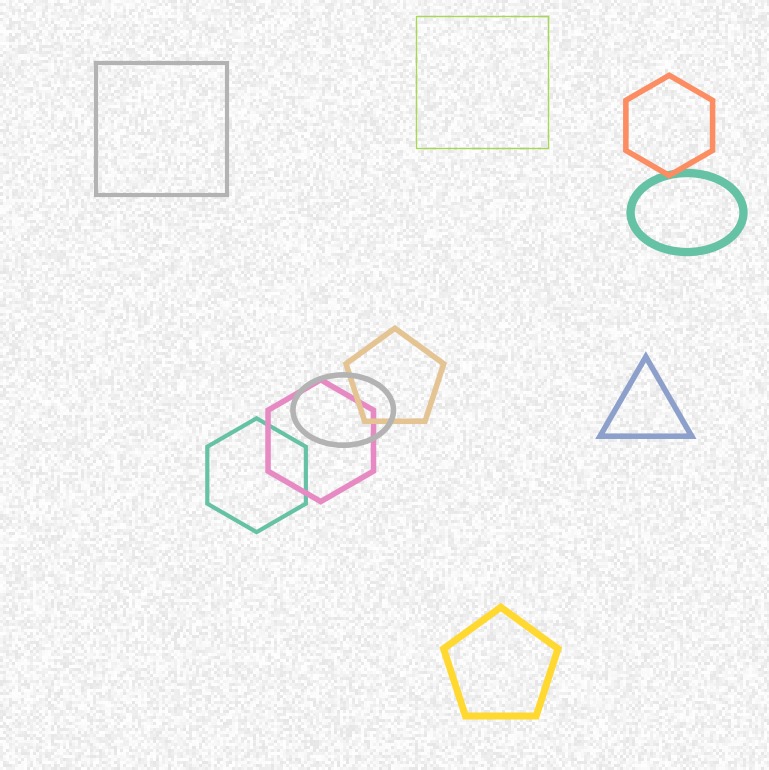[{"shape": "hexagon", "thickness": 1.5, "radius": 0.37, "center": [0.333, 0.383]}, {"shape": "oval", "thickness": 3, "radius": 0.37, "center": [0.892, 0.724]}, {"shape": "hexagon", "thickness": 2, "radius": 0.33, "center": [0.869, 0.837]}, {"shape": "triangle", "thickness": 2, "radius": 0.34, "center": [0.839, 0.468]}, {"shape": "hexagon", "thickness": 2, "radius": 0.4, "center": [0.417, 0.428]}, {"shape": "square", "thickness": 0.5, "radius": 0.43, "center": [0.626, 0.894]}, {"shape": "pentagon", "thickness": 2.5, "radius": 0.39, "center": [0.65, 0.133]}, {"shape": "pentagon", "thickness": 2, "radius": 0.33, "center": [0.513, 0.507]}, {"shape": "oval", "thickness": 2, "radius": 0.33, "center": [0.446, 0.467]}, {"shape": "square", "thickness": 1.5, "radius": 0.43, "center": [0.21, 0.833]}]